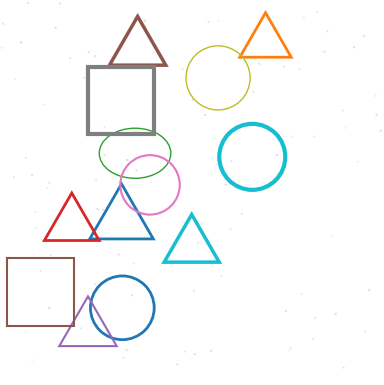[{"shape": "circle", "thickness": 2, "radius": 0.41, "center": [0.318, 0.2]}, {"shape": "triangle", "thickness": 2, "radius": 0.48, "center": [0.316, 0.427]}, {"shape": "triangle", "thickness": 2, "radius": 0.39, "center": [0.69, 0.89]}, {"shape": "oval", "thickness": 1, "radius": 0.46, "center": [0.351, 0.602]}, {"shape": "triangle", "thickness": 2, "radius": 0.41, "center": [0.186, 0.416]}, {"shape": "triangle", "thickness": 1.5, "radius": 0.43, "center": [0.229, 0.144]}, {"shape": "square", "thickness": 1.5, "radius": 0.44, "center": [0.105, 0.242]}, {"shape": "triangle", "thickness": 2.5, "radius": 0.42, "center": [0.357, 0.873]}, {"shape": "circle", "thickness": 1.5, "radius": 0.39, "center": [0.39, 0.52]}, {"shape": "square", "thickness": 3, "radius": 0.43, "center": [0.315, 0.739]}, {"shape": "circle", "thickness": 1, "radius": 0.42, "center": [0.566, 0.798]}, {"shape": "triangle", "thickness": 2.5, "radius": 0.41, "center": [0.498, 0.36]}, {"shape": "circle", "thickness": 3, "radius": 0.43, "center": [0.655, 0.593]}]